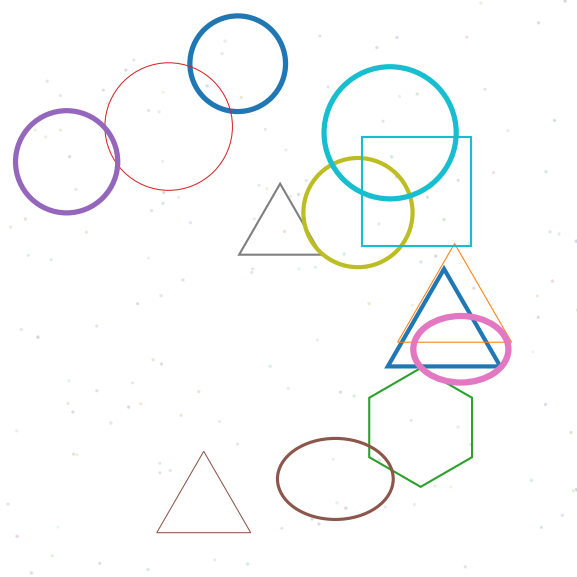[{"shape": "circle", "thickness": 2.5, "radius": 0.41, "center": [0.412, 0.889]}, {"shape": "triangle", "thickness": 2, "radius": 0.56, "center": [0.769, 0.421]}, {"shape": "triangle", "thickness": 0.5, "radius": 0.57, "center": [0.787, 0.464]}, {"shape": "hexagon", "thickness": 1, "radius": 0.51, "center": [0.728, 0.259]}, {"shape": "circle", "thickness": 0.5, "radius": 0.55, "center": [0.292, 0.78]}, {"shape": "circle", "thickness": 2.5, "radius": 0.44, "center": [0.115, 0.719]}, {"shape": "oval", "thickness": 1.5, "radius": 0.5, "center": [0.581, 0.17]}, {"shape": "triangle", "thickness": 0.5, "radius": 0.47, "center": [0.353, 0.124]}, {"shape": "oval", "thickness": 3, "radius": 0.41, "center": [0.798, 0.394]}, {"shape": "triangle", "thickness": 1, "radius": 0.41, "center": [0.485, 0.599]}, {"shape": "circle", "thickness": 2, "radius": 0.47, "center": [0.62, 0.631]}, {"shape": "square", "thickness": 1, "radius": 0.48, "center": [0.721, 0.668]}, {"shape": "circle", "thickness": 2.5, "radius": 0.57, "center": [0.676, 0.769]}]